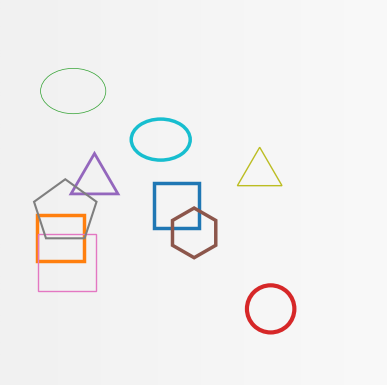[{"shape": "square", "thickness": 2.5, "radius": 0.29, "center": [0.455, 0.466]}, {"shape": "square", "thickness": 2.5, "radius": 0.3, "center": [0.156, 0.383]}, {"shape": "oval", "thickness": 0.5, "radius": 0.42, "center": [0.189, 0.764]}, {"shape": "circle", "thickness": 3, "radius": 0.31, "center": [0.698, 0.198]}, {"shape": "triangle", "thickness": 2, "radius": 0.35, "center": [0.244, 0.531]}, {"shape": "hexagon", "thickness": 2.5, "radius": 0.32, "center": [0.501, 0.395]}, {"shape": "square", "thickness": 1, "radius": 0.37, "center": [0.173, 0.318]}, {"shape": "pentagon", "thickness": 1.5, "radius": 0.42, "center": [0.168, 0.45]}, {"shape": "triangle", "thickness": 1, "radius": 0.33, "center": [0.67, 0.551]}, {"shape": "oval", "thickness": 2.5, "radius": 0.38, "center": [0.415, 0.637]}]